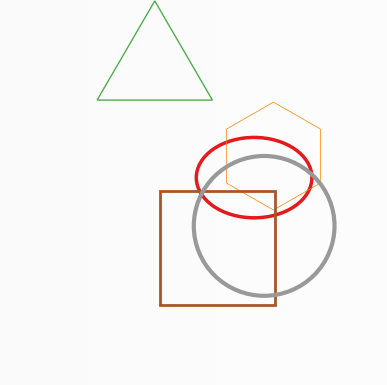[{"shape": "oval", "thickness": 2.5, "radius": 0.75, "center": [0.656, 0.539]}, {"shape": "triangle", "thickness": 1, "radius": 0.86, "center": [0.399, 0.826]}, {"shape": "hexagon", "thickness": 0.5, "radius": 0.7, "center": [0.706, 0.595]}, {"shape": "square", "thickness": 2, "radius": 0.74, "center": [0.56, 0.355]}, {"shape": "circle", "thickness": 3, "radius": 0.91, "center": [0.682, 0.413]}]